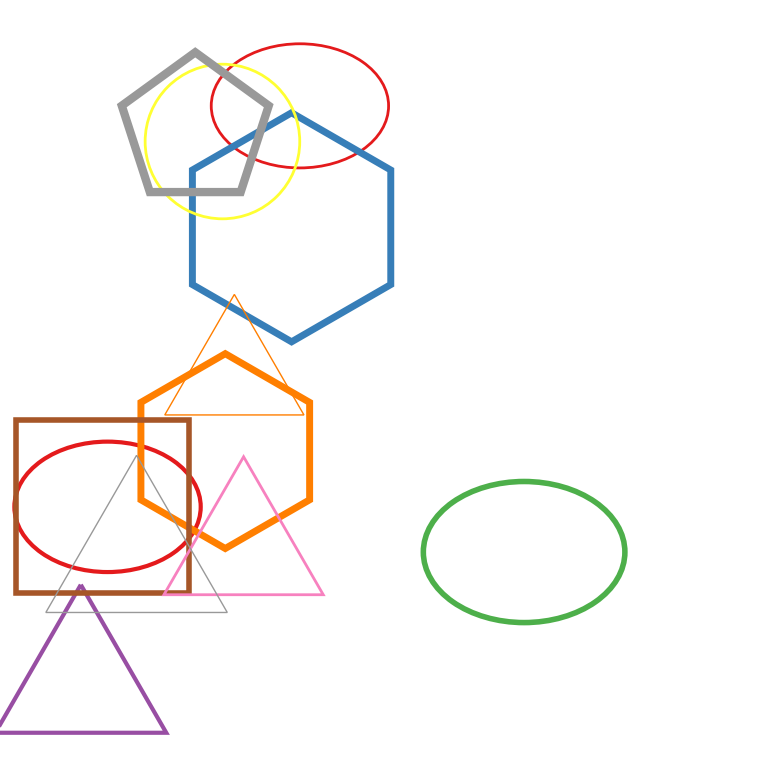[{"shape": "oval", "thickness": 1, "radius": 0.58, "center": [0.389, 0.863]}, {"shape": "oval", "thickness": 1.5, "radius": 0.6, "center": [0.14, 0.342]}, {"shape": "hexagon", "thickness": 2.5, "radius": 0.74, "center": [0.379, 0.705]}, {"shape": "oval", "thickness": 2, "radius": 0.65, "center": [0.681, 0.283]}, {"shape": "triangle", "thickness": 1.5, "radius": 0.64, "center": [0.105, 0.112]}, {"shape": "triangle", "thickness": 0.5, "radius": 0.52, "center": [0.304, 0.513]}, {"shape": "hexagon", "thickness": 2.5, "radius": 0.63, "center": [0.293, 0.414]}, {"shape": "circle", "thickness": 1, "radius": 0.5, "center": [0.289, 0.816]}, {"shape": "square", "thickness": 2, "radius": 0.56, "center": [0.133, 0.342]}, {"shape": "triangle", "thickness": 1, "radius": 0.6, "center": [0.316, 0.287]}, {"shape": "triangle", "thickness": 0.5, "radius": 0.68, "center": [0.177, 0.273]}, {"shape": "pentagon", "thickness": 3, "radius": 0.5, "center": [0.254, 0.832]}]